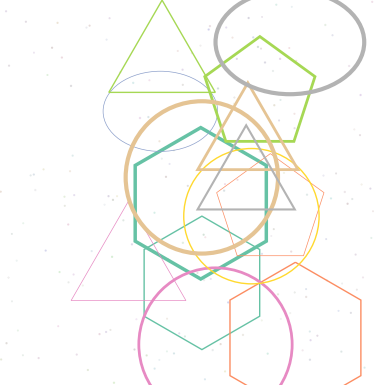[{"shape": "hexagon", "thickness": 1, "radius": 0.87, "center": [0.524, 0.265]}, {"shape": "hexagon", "thickness": 2.5, "radius": 0.98, "center": [0.521, 0.472]}, {"shape": "pentagon", "thickness": 0.5, "radius": 0.73, "center": [0.702, 0.454]}, {"shape": "hexagon", "thickness": 1, "radius": 0.98, "center": [0.767, 0.122]}, {"shape": "oval", "thickness": 0.5, "radius": 0.74, "center": [0.417, 0.711]}, {"shape": "circle", "thickness": 2, "radius": 1.0, "center": [0.56, 0.105]}, {"shape": "triangle", "thickness": 0.5, "radius": 0.86, "center": [0.334, 0.305]}, {"shape": "pentagon", "thickness": 2, "radius": 0.75, "center": [0.675, 0.755]}, {"shape": "triangle", "thickness": 1, "radius": 0.8, "center": [0.421, 0.84]}, {"shape": "circle", "thickness": 1, "radius": 0.88, "center": [0.653, 0.438]}, {"shape": "circle", "thickness": 3, "radius": 0.99, "center": [0.524, 0.539]}, {"shape": "triangle", "thickness": 2, "radius": 0.75, "center": [0.644, 0.635]}, {"shape": "oval", "thickness": 3, "radius": 0.97, "center": [0.753, 0.89]}, {"shape": "triangle", "thickness": 1.5, "radius": 0.73, "center": [0.639, 0.529]}]